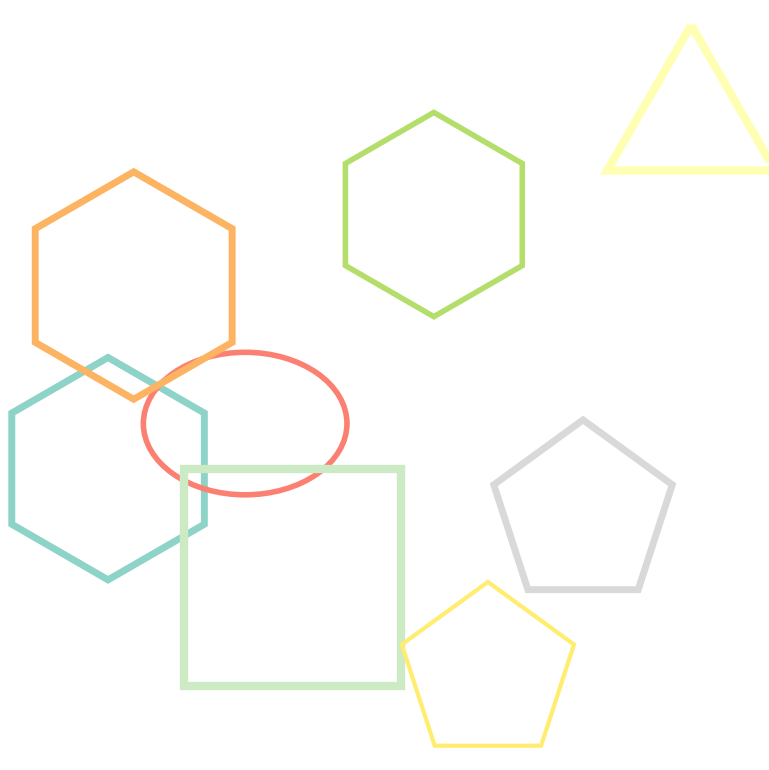[{"shape": "hexagon", "thickness": 2.5, "radius": 0.72, "center": [0.14, 0.391]}, {"shape": "triangle", "thickness": 3, "radius": 0.63, "center": [0.898, 0.842]}, {"shape": "oval", "thickness": 2, "radius": 0.66, "center": [0.318, 0.45]}, {"shape": "hexagon", "thickness": 2.5, "radius": 0.74, "center": [0.174, 0.629]}, {"shape": "hexagon", "thickness": 2, "radius": 0.66, "center": [0.563, 0.721]}, {"shape": "pentagon", "thickness": 2.5, "radius": 0.61, "center": [0.757, 0.333]}, {"shape": "square", "thickness": 3, "radius": 0.71, "center": [0.38, 0.25]}, {"shape": "pentagon", "thickness": 1.5, "radius": 0.59, "center": [0.634, 0.127]}]